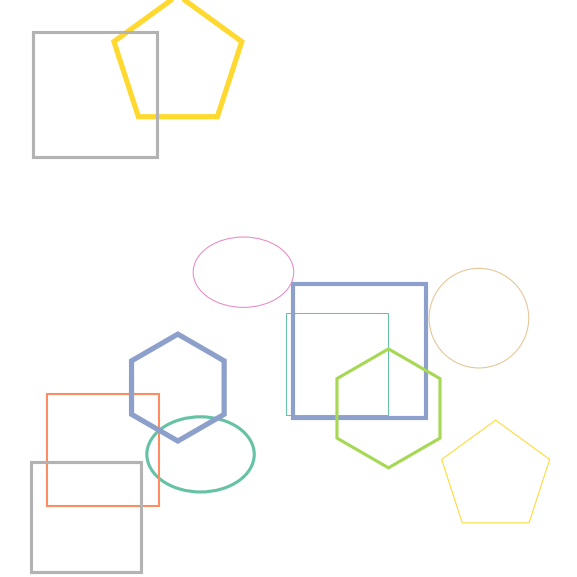[{"shape": "oval", "thickness": 1.5, "radius": 0.46, "center": [0.347, 0.212]}, {"shape": "square", "thickness": 0.5, "radius": 0.44, "center": [0.583, 0.369]}, {"shape": "square", "thickness": 1, "radius": 0.49, "center": [0.178, 0.22]}, {"shape": "hexagon", "thickness": 2.5, "radius": 0.46, "center": [0.308, 0.328]}, {"shape": "square", "thickness": 2, "radius": 0.58, "center": [0.623, 0.391]}, {"shape": "oval", "thickness": 0.5, "radius": 0.44, "center": [0.422, 0.528]}, {"shape": "hexagon", "thickness": 1.5, "radius": 0.51, "center": [0.673, 0.292]}, {"shape": "pentagon", "thickness": 2.5, "radius": 0.58, "center": [0.308, 0.891]}, {"shape": "pentagon", "thickness": 0.5, "radius": 0.49, "center": [0.858, 0.173]}, {"shape": "circle", "thickness": 0.5, "radius": 0.43, "center": [0.829, 0.448]}, {"shape": "square", "thickness": 1.5, "radius": 0.54, "center": [0.164, 0.835]}, {"shape": "square", "thickness": 1.5, "radius": 0.48, "center": [0.148, 0.104]}]